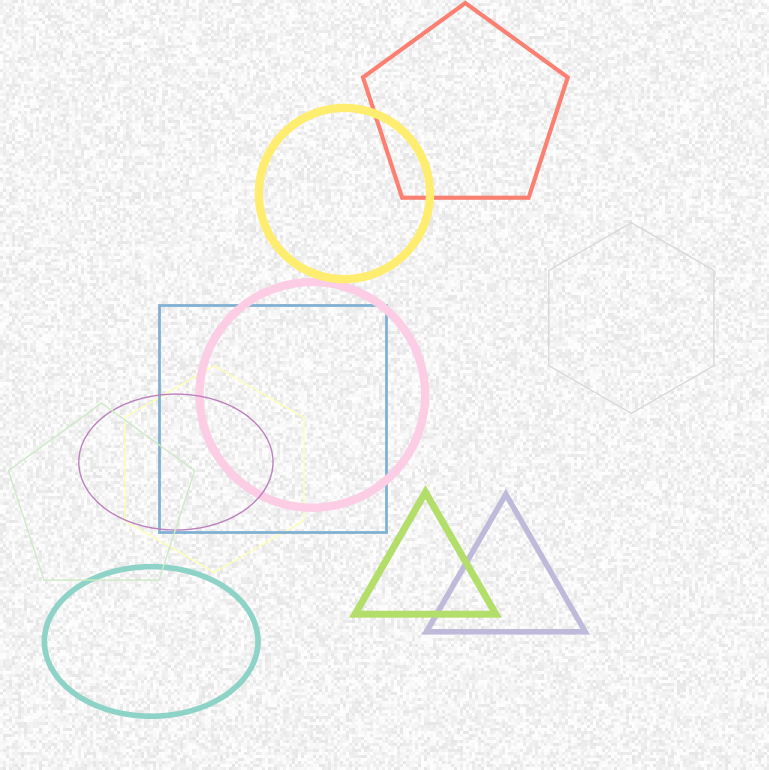[{"shape": "oval", "thickness": 2, "radius": 0.69, "center": [0.196, 0.167]}, {"shape": "hexagon", "thickness": 0.5, "radius": 0.67, "center": [0.279, 0.391]}, {"shape": "triangle", "thickness": 2, "radius": 0.6, "center": [0.657, 0.239]}, {"shape": "pentagon", "thickness": 1.5, "radius": 0.7, "center": [0.604, 0.856]}, {"shape": "square", "thickness": 1, "radius": 0.74, "center": [0.354, 0.457]}, {"shape": "triangle", "thickness": 2.5, "radius": 0.53, "center": [0.553, 0.255]}, {"shape": "circle", "thickness": 3, "radius": 0.73, "center": [0.406, 0.487]}, {"shape": "hexagon", "thickness": 0.5, "radius": 0.62, "center": [0.82, 0.587]}, {"shape": "oval", "thickness": 0.5, "radius": 0.63, "center": [0.228, 0.4]}, {"shape": "pentagon", "thickness": 0.5, "radius": 0.64, "center": [0.132, 0.349]}, {"shape": "circle", "thickness": 3, "radius": 0.56, "center": [0.447, 0.749]}]